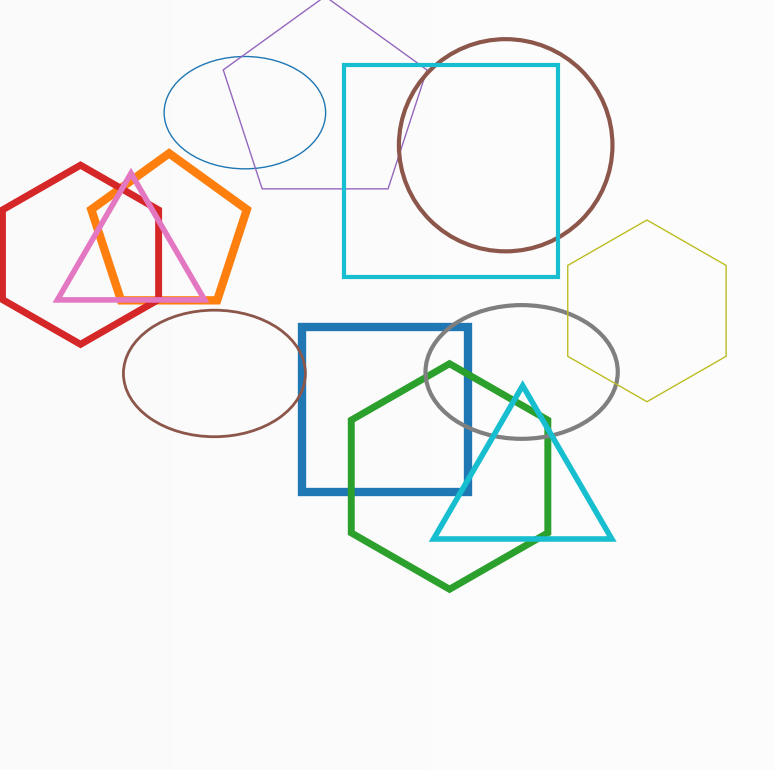[{"shape": "square", "thickness": 3, "radius": 0.54, "center": [0.497, 0.468]}, {"shape": "oval", "thickness": 0.5, "radius": 0.52, "center": [0.316, 0.854]}, {"shape": "pentagon", "thickness": 3, "radius": 0.53, "center": [0.218, 0.695]}, {"shape": "hexagon", "thickness": 2.5, "radius": 0.73, "center": [0.58, 0.381]}, {"shape": "hexagon", "thickness": 2.5, "radius": 0.58, "center": [0.104, 0.669]}, {"shape": "pentagon", "thickness": 0.5, "radius": 0.69, "center": [0.419, 0.867]}, {"shape": "circle", "thickness": 1.5, "radius": 0.69, "center": [0.652, 0.811]}, {"shape": "oval", "thickness": 1, "radius": 0.59, "center": [0.277, 0.515]}, {"shape": "triangle", "thickness": 2, "radius": 0.55, "center": [0.169, 0.665]}, {"shape": "oval", "thickness": 1.5, "radius": 0.62, "center": [0.673, 0.517]}, {"shape": "hexagon", "thickness": 0.5, "radius": 0.59, "center": [0.835, 0.596]}, {"shape": "square", "thickness": 1.5, "radius": 0.69, "center": [0.582, 0.778]}, {"shape": "triangle", "thickness": 2, "radius": 0.66, "center": [0.674, 0.366]}]